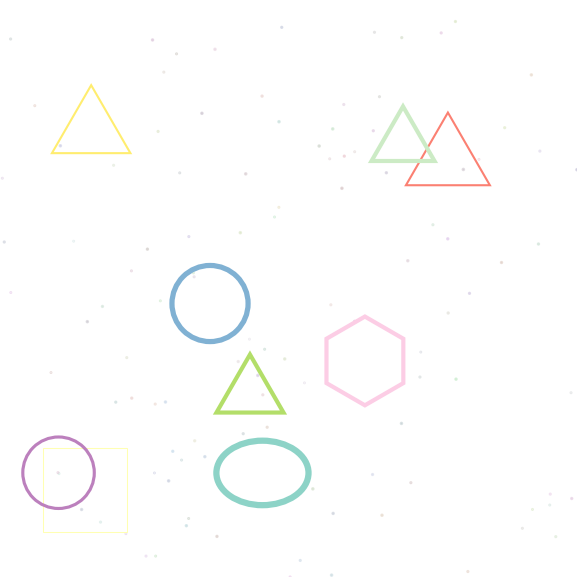[{"shape": "oval", "thickness": 3, "radius": 0.4, "center": [0.454, 0.18]}, {"shape": "square", "thickness": 0.5, "radius": 0.36, "center": [0.147, 0.15]}, {"shape": "triangle", "thickness": 1, "radius": 0.42, "center": [0.776, 0.72]}, {"shape": "circle", "thickness": 2.5, "radius": 0.33, "center": [0.364, 0.474]}, {"shape": "triangle", "thickness": 2, "radius": 0.33, "center": [0.433, 0.318]}, {"shape": "hexagon", "thickness": 2, "radius": 0.38, "center": [0.632, 0.374]}, {"shape": "circle", "thickness": 1.5, "radius": 0.31, "center": [0.101, 0.181]}, {"shape": "triangle", "thickness": 2, "radius": 0.31, "center": [0.698, 0.752]}, {"shape": "triangle", "thickness": 1, "radius": 0.39, "center": [0.158, 0.773]}]